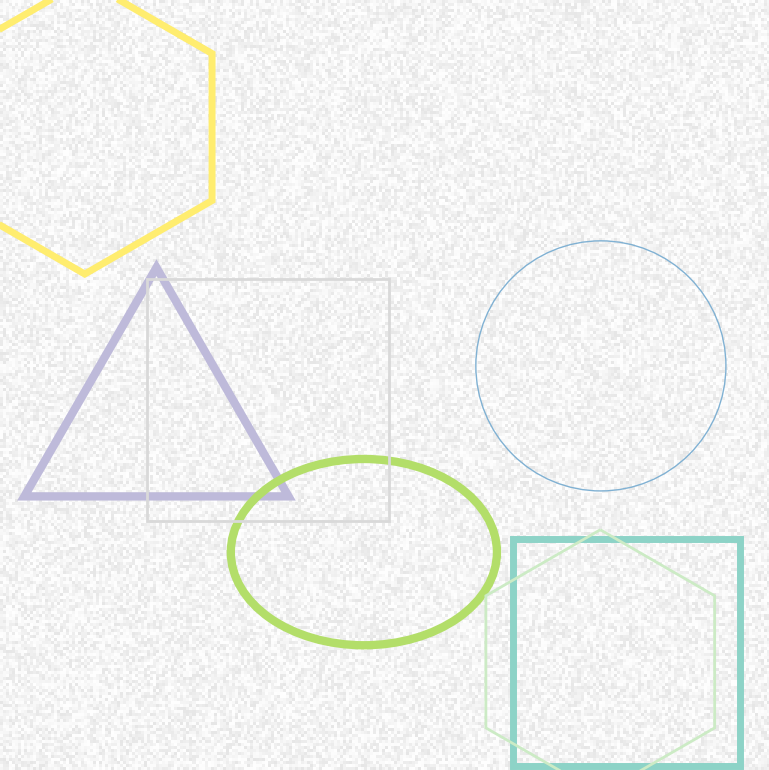[{"shape": "square", "thickness": 2.5, "radius": 0.74, "center": [0.814, 0.153]}, {"shape": "triangle", "thickness": 3, "radius": 0.99, "center": [0.203, 0.454]}, {"shape": "circle", "thickness": 0.5, "radius": 0.81, "center": [0.78, 0.525]}, {"shape": "oval", "thickness": 3, "radius": 0.86, "center": [0.473, 0.283]}, {"shape": "square", "thickness": 1, "radius": 0.79, "center": [0.348, 0.48]}, {"shape": "hexagon", "thickness": 1, "radius": 0.86, "center": [0.78, 0.14]}, {"shape": "hexagon", "thickness": 2.5, "radius": 0.95, "center": [0.11, 0.835]}]